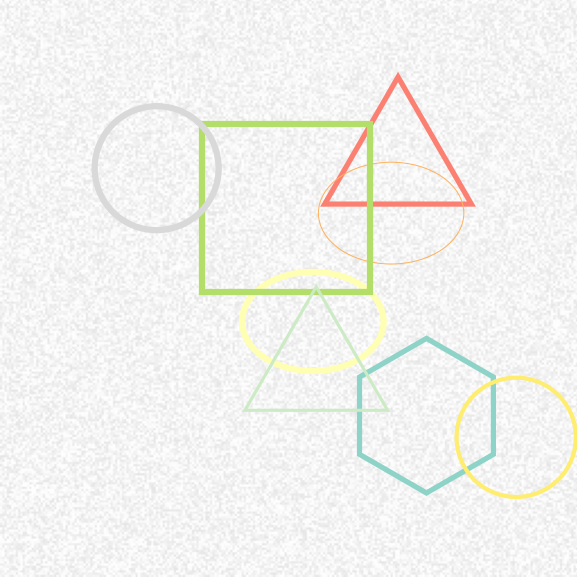[{"shape": "hexagon", "thickness": 2.5, "radius": 0.67, "center": [0.738, 0.279]}, {"shape": "oval", "thickness": 3, "radius": 0.61, "center": [0.542, 0.442]}, {"shape": "triangle", "thickness": 2.5, "radius": 0.73, "center": [0.689, 0.719]}, {"shape": "oval", "thickness": 0.5, "radius": 0.63, "center": [0.677, 0.63]}, {"shape": "square", "thickness": 3, "radius": 0.73, "center": [0.495, 0.639]}, {"shape": "circle", "thickness": 3, "radius": 0.54, "center": [0.271, 0.708]}, {"shape": "triangle", "thickness": 1.5, "radius": 0.71, "center": [0.548, 0.36]}, {"shape": "circle", "thickness": 2, "radius": 0.52, "center": [0.894, 0.242]}]